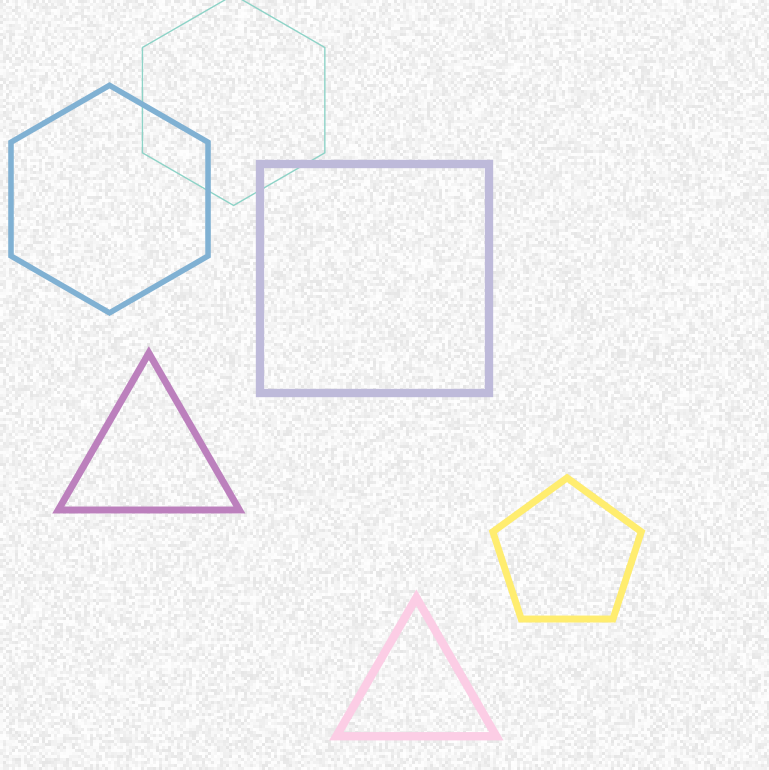[{"shape": "hexagon", "thickness": 0.5, "radius": 0.68, "center": [0.303, 0.87]}, {"shape": "square", "thickness": 3, "radius": 0.74, "center": [0.486, 0.638]}, {"shape": "hexagon", "thickness": 2, "radius": 0.74, "center": [0.142, 0.741]}, {"shape": "triangle", "thickness": 3, "radius": 0.6, "center": [0.541, 0.104]}, {"shape": "triangle", "thickness": 2.5, "radius": 0.68, "center": [0.193, 0.406]}, {"shape": "pentagon", "thickness": 2.5, "radius": 0.51, "center": [0.736, 0.278]}]